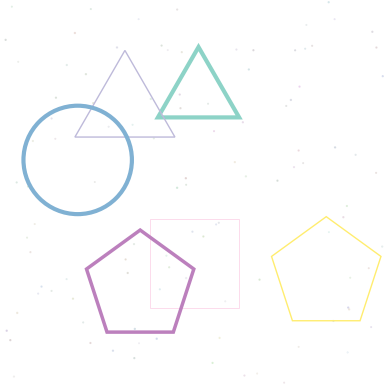[{"shape": "triangle", "thickness": 3, "radius": 0.61, "center": [0.516, 0.756]}, {"shape": "triangle", "thickness": 1, "radius": 0.75, "center": [0.324, 0.719]}, {"shape": "circle", "thickness": 3, "radius": 0.7, "center": [0.202, 0.585]}, {"shape": "square", "thickness": 0.5, "radius": 0.58, "center": [0.505, 0.316]}, {"shape": "pentagon", "thickness": 2.5, "radius": 0.73, "center": [0.364, 0.256]}, {"shape": "pentagon", "thickness": 1, "radius": 0.75, "center": [0.847, 0.288]}]